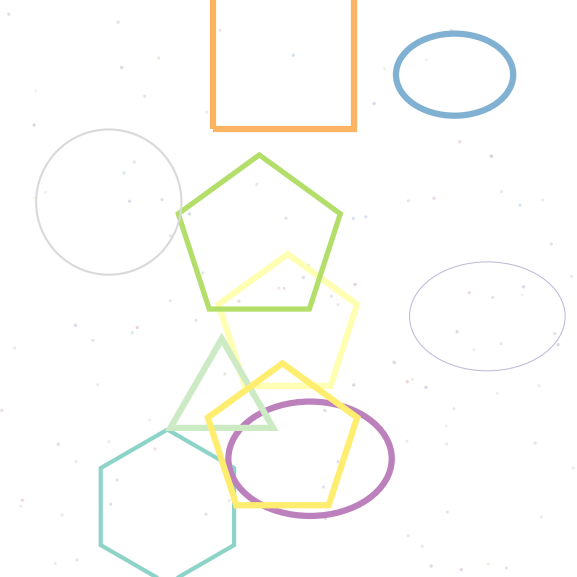[{"shape": "hexagon", "thickness": 2, "radius": 0.67, "center": [0.29, 0.122]}, {"shape": "pentagon", "thickness": 3, "radius": 0.63, "center": [0.498, 0.433]}, {"shape": "oval", "thickness": 0.5, "radius": 0.67, "center": [0.844, 0.451]}, {"shape": "oval", "thickness": 3, "radius": 0.51, "center": [0.787, 0.87]}, {"shape": "square", "thickness": 3, "radius": 0.61, "center": [0.491, 0.899]}, {"shape": "pentagon", "thickness": 2.5, "radius": 0.74, "center": [0.449, 0.583]}, {"shape": "circle", "thickness": 1, "radius": 0.63, "center": [0.188, 0.649]}, {"shape": "oval", "thickness": 3, "radius": 0.71, "center": [0.537, 0.205]}, {"shape": "triangle", "thickness": 3, "radius": 0.51, "center": [0.384, 0.31]}, {"shape": "pentagon", "thickness": 3, "radius": 0.68, "center": [0.489, 0.234]}]